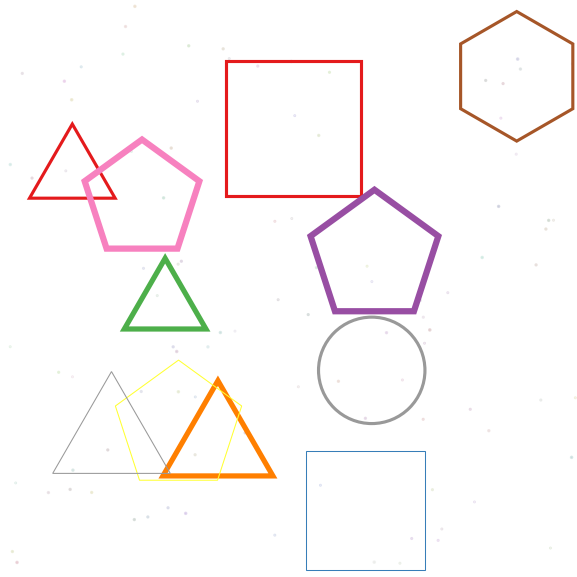[{"shape": "square", "thickness": 1.5, "radius": 0.58, "center": [0.508, 0.777]}, {"shape": "triangle", "thickness": 1.5, "radius": 0.43, "center": [0.125, 0.699]}, {"shape": "square", "thickness": 0.5, "radius": 0.51, "center": [0.633, 0.115]}, {"shape": "triangle", "thickness": 2.5, "radius": 0.41, "center": [0.286, 0.47]}, {"shape": "pentagon", "thickness": 3, "radius": 0.58, "center": [0.648, 0.554]}, {"shape": "triangle", "thickness": 2.5, "radius": 0.55, "center": [0.377, 0.23]}, {"shape": "pentagon", "thickness": 0.5, "radius": 0.57, "center": [0.309, 0.261]}, {"shape": "hexagon", "thickness": 1.5, "radius": 0.56, "center": [0.895, 0.867]}, {"shape": "pentagon", "thickness": 3, "radius": 0.52, "center": [0.246, 0.653]}, {"shape": "circle", "thickness": 1.5, "radius": 0.46, "center": [0.644, 0.358]}, {"shape": "triangle", "thickness": 0.5, "radius": 0.59, "center": [0.193, 0.238]}]